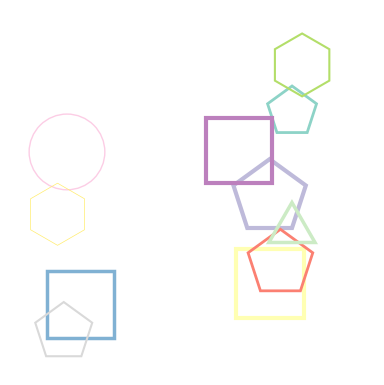[{"shape": "pentagon", "thickness": 2, "radius": 0.33, "center": [0.759, 0.71]}, {"shape": "square", "thickness": 3, "radius": 0.44, "center": [0.7, 0.264]}, {"shape": "pentagon", "thickness": 3, "radius": 0.49, "center": [0.7, 0.488]}, {"shape": "pentagon", "thickness": 2, "radius": 0.44, "center": [0.728, 0.316]}, {"shape": "square", "thickness": 2.5, "radius": 0.43, "center": [0.21, 0.21]}, {"shape": "hexagon", "thickness": 1.5, "radius": 0.41, "center": [0.785, 0.831]}, {"shape": "circle", "thickness": 1, "radius": 0.49, "center": [0.174, 0.605]}, {"shape": "pentagon", "thickness": 1.5, "radius": 0.39, "center": [0.166, 0.138]}, {"shape": "square", "thickness": 3, "radius": 0.42, "center": [0.62, 0.609]}, {"shape": "triangle", "thickness": 2.5, "radius": 0.35, "center": [0.758, 0.405]}, {"shape": "hexagon", "thickness": 0.5, "radius": 0.4, "center": [0.149, 0.443]}]